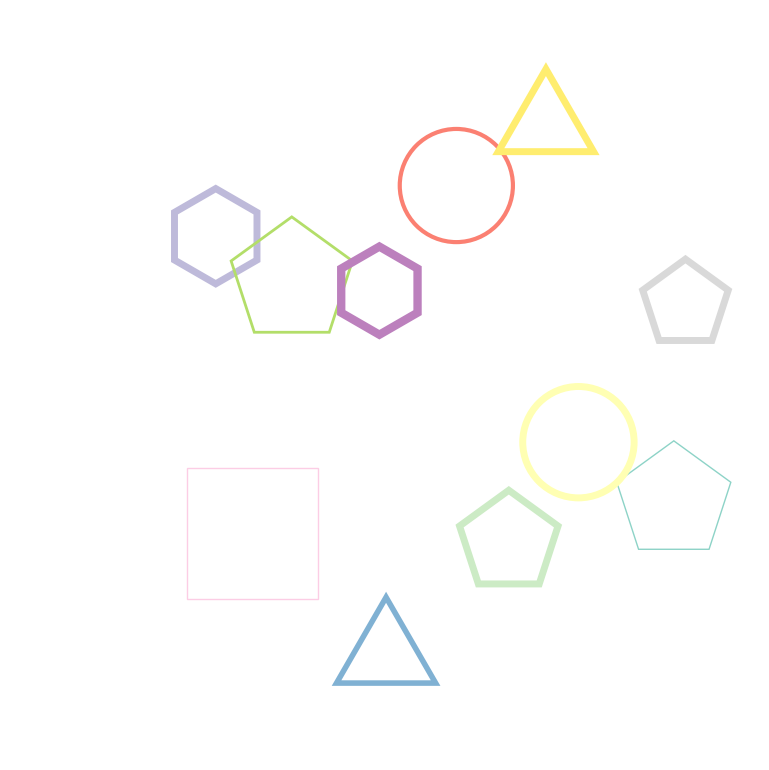[{"shape": "pentagon", "thickness": 0.5, "radius": 0.39, "center": [0.875, 0.35]}, {"shape": "circle", "thickness": 2.5, "radius": 0.36, "center": [0.751, 0.426]}, {"shape": "hexagon", "thickness": 2.5, "radius": 0.31, "center": [0.28, 0.693]}, {"shape": "circle", "thickness": 1.5, "radius": 0.37, "center": [0.593, 0.759]}, {"shape": "triangle", "thickness": 2, "radius": 0.37, "center": [0.501, 0.15]}, {"shape": "pentagon", "thickness": 1, "radius": 0.41, "center": [0.379, 0.635]}, {"shape": "square", "thickness": 0.5, "radius": 0.43, "center": [0.328, 0.308]}, {"shape": "pentagon", "thickness": 2.5, "radius": 0.29, "center": [0.89, 0.605]}, {"shape": "hexagon", "thickness": 3, "radius": 0.29, "center": [0.493, 0.623]}, {"shape": "pentagon", "thickness": 2.5, "radius": 0.34, "center": [0.661, 0.296]}, {"shape": "triangle", "thickness": 2.5, "radius": 0.36, "center": [0.709, 0.839]}]